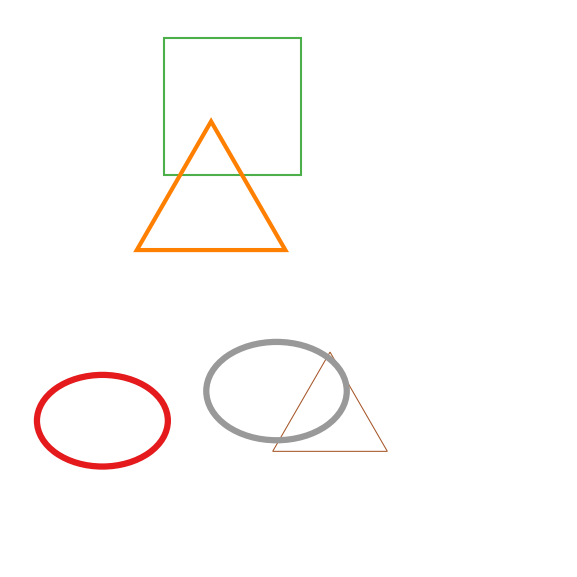[{"shape": "oval", "thickness": 3, "radius": 0.57, "center": [0.177, 0.271]}, {"shape": "square", "thickness": 1, "radius": 0.59, "center": [0.402, 0.814]}, {"shape": "triangle", "thickness": 2, "radius": 0.74, "center": [0.366, 0.64]}, {"shape": "triangle", "thickness": 0.5, "radius": 0.57, "center": [0.571, 0.275]}, {"shape": "oval", "thickness": 3, "radius": 0.61, "center": [0.479, 0.322]}]